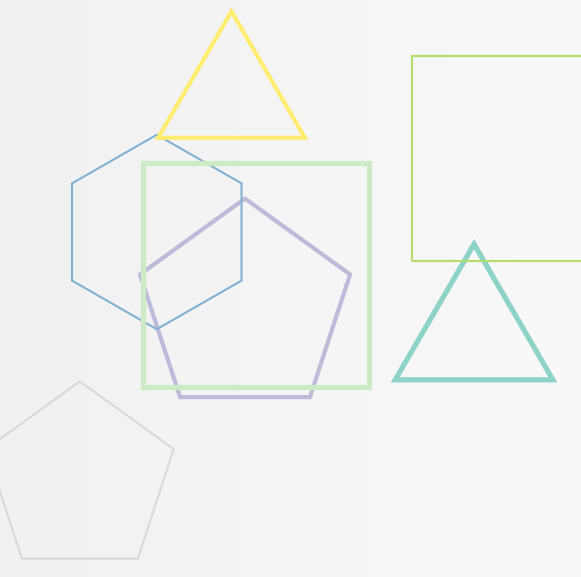[{"shape": "triangle", "thickness": 2.5, "radius": 0.78, "center": [0.816, 0.42]}, {"shape": "pentagon", "thickness": 2, "radius": 0.95, "center": [0.422, 0.465]}, {"shape": "hexagon", "thickness": 1, "radius": 0.84, "center": [0.27, 0.597]}, {"shape": "square", "thickness": 1, "radius": 0.89, "center": [0.887, 0.724]}, {"shape": "pentagon", "thickness": 1, "radius": 0.85, "center": [0.137, 0.169]}, {"shape": "square", "thickness": 2.5, "radius": 0.97, "center": [0.44, 0.523]}, {"shape": "triangle", "thickness": 2, "radius": 0.73, "center": [0.398, 0.833]}]